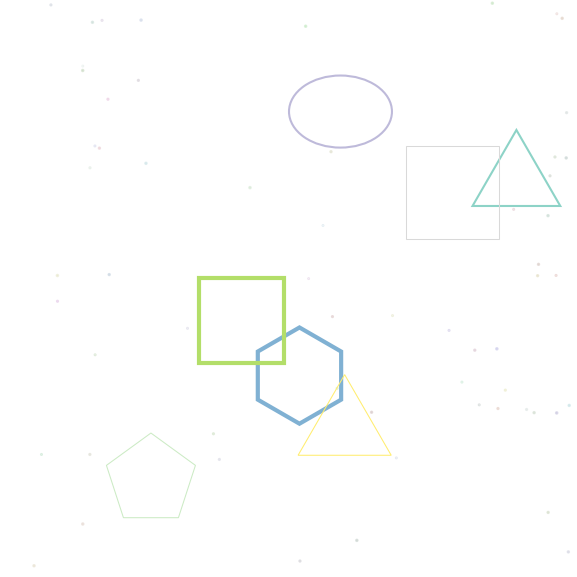[{"shape": "triangle", "thickness": 1, "radius": 0.44, "center": [0.894, 0.686]}, {"shape": "oval", "thickness": 1, "radius": 0.45, "center": [0.59, 0.806]}, {"shape": "hexagon", "thickness": 2, "radius": 0.42, "center": [0.519, 0.349]}, {"shape": "square", "thickness": 2, "radius": 0.37, "center": [0.418, 0.444]}, {"shape": "square", "thickness": 0.5, "radius": 0.4, "center": [0.783, 0.666]}, {"shape": "pentagon", "thickness": 0.5, "radius": 0.41, "center": [0.261, 0.168]}, {"shape": "triangle", "thickness": 0.5, "radius": 0.47, "center": [0.597, 0.257]}]